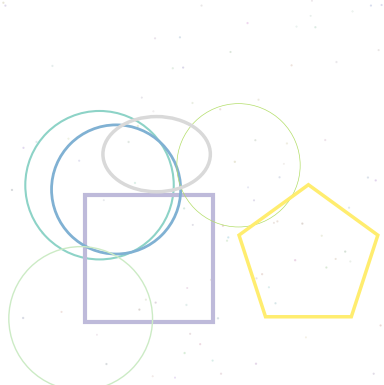[{"shape": "circle", "thickness": 1.5, "radius": 0.96, "center": [0.259, 0.519]}, {"shape": "square", "thickness": 3, "radius": 0.83, "center": [0.386, 0.329]}, {"shape": "circle", "thickness": 2, "radius": 0.84, "center": [0.302, 0.508]}, {"shape": "circle", "thickness": 0.5, "radius": 0.8, "center": [0.62, 0.571]}, {"shape": "oval", "thickness": 2.5, "radius": 0.7, "center": [0.407, 0.6]}, {"shape": "circle", "thickness": 1, "radius": 0.93, "center": [0.21, 0.173]}, {"shape": "pentagon", "thickness": 2.5, "radius": 0.95, "center": [0.801, 0.331]}]